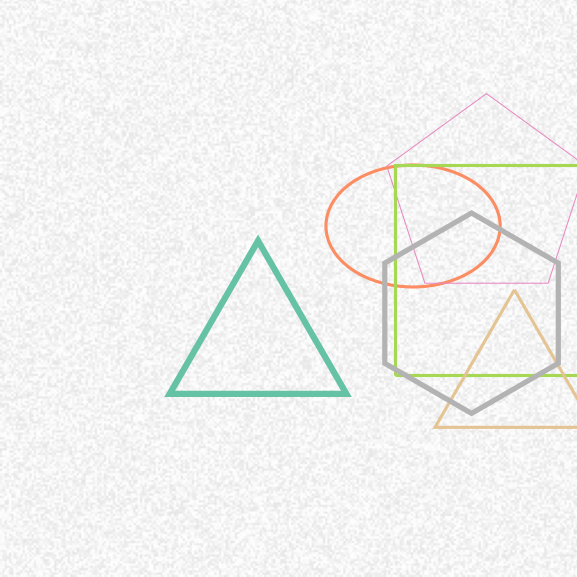[{"shape": "triangle", "thickness": 3, "radius": 0.88, "center": [0.447, 0.405]}, {"shape": "oval", "thickness": 1.5, "radius": 0.75, "center": [0.715, 0.608]}, {"shape": "pentagon", "thickness": 0.5, "radius": 0.91, "center": [0.842, 0.656]}, {"shape": "square", "thickness": 1.5, "radius": 0.91, "center": [0.866, 0.532]}, {"shape": "triangle", "thickness": 1.5, "radius": 0.79, "center": [0.891, 0.339]}, {"shape": "hexagon", "thickness": 2.5, "radius": 0.87, "center": [0.817, 0.457]}]